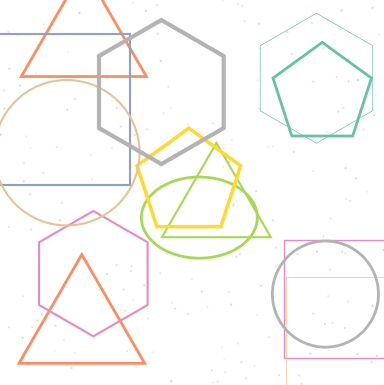[{"shape": "hexagon", "thickness": 0.5, "radius": 0.84, "center": [0.822, 0.797]}, {"shape": "pentagon", "thickness": 2, "radius": 0.67, "center": [0.837, 0.756]}, {"shape": "triangle", "thickness": 2, "radius": 0.94, "center": [0.218, 0.895]}, {"shape": "triangle", "thickness": 2, "radius": 0.94, "center": [0.212, 0.151]}, {"shape": "square", "thickness": 1.5, "radius": 0.98, "center": [0.141, 0.716]}, {"shape": "hexagon", "thickness": 1.5, "radius": 0.81, "center": [0.242, 0.289]}, {"shape": "square", "thickness": 1, "radius": 0.76, "center": [0.891, 0.223]}, {"shape": "oval", "thickness": 2, "radius": 0.75, "center": [0.518, 0.435]}, {"shape": "triangle", "thickness": 1.5, "radius": 0.82, "center": [0.562, 0.465]}, {"shape": "pentagon", "thickness": 2.5, "radius": 0.71, "center": [0.49, 0.526]}, {"shape": "circle", "thickness": 1.5, "radius": 0.94, "center": [0.174, 0.603]}, {"shape": "square", "thickness": 0.5, "radius": 0.72, "center": [0.887, 0.136]}, {"shape": "hexagon", "thickness": 3, "radius": 0.94, "center": [0.419, 0.761]}, {"shape": "circle", "thickness": 2, "radius": 0.69, "center": [0.845, 0.236]}]